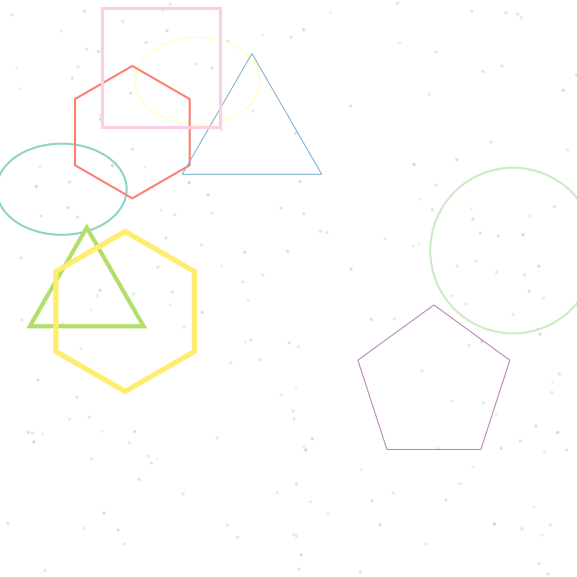[{"shape": "oval", "thickness": 1, "radius": 0.56, "center": [0.107, 0.671]}, {"shape": "oval", "thickness": 0.5, "radius": 0.54, "center": [0.342, 0.859]}, {"shape": "hexagon", "thickness": 1, "radius": 0.57, "center": [0.229, 0.77]}, {"shape": "triangle", "thickness": 0.5, "radius": 0.7, "center": [0.436, 0.767]}, {"shape": "triangle", "thickness": 2, "radius": 0.57, "center": [0.15, 0.491]}, {"shape": "square", "thickness": 1.5, "radius": 0.51, "center": [0.278, 0.883]}, {"shape": "pentagon", "thickness": 0.5, "radius": 0.69, "center": [0.751, 0.333]}, {"shape": "circle", "thickness": 1, "radius": 0.72, "center": [0.888, 0.565]}, {"shape": "hexagon", "thickness": 2.5, "radius": 0.69, "center": [0.217, 0.46]}]